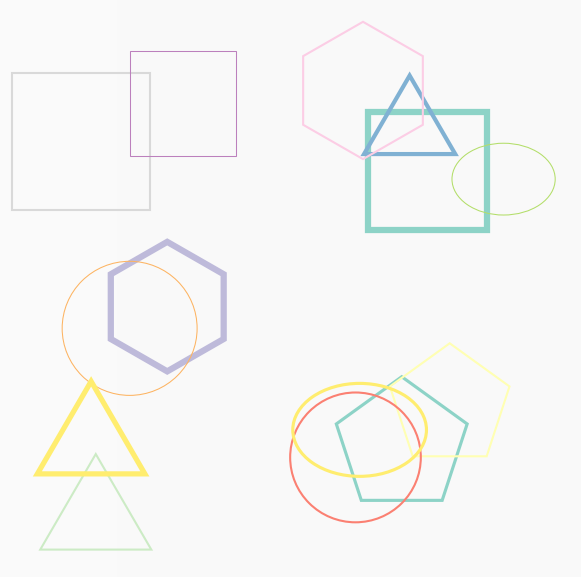[{"shape": "square", "thickness": 3, "radius": 0.51, "center": [0.735, 0.702]}, {"shape": "pentagon", "thickness": 1.5, "radius": 0.59, "center": [0.691, 0.228]}, {"shape": "pentagon", "thickness": 1, "radius": 0.54, "center": [0.774, 0.297]}, {"shape": "hexagon", "thickness": 3, "radius": 0.56, "center": [0.288, 0.468]}, {"shape": "circle", "thickness": 1, "radius": 0.56, "center": [0.612, 0.207]}, {"shape": "triangle", "thickness": 2, "radius": 0.45, "center": [0.705, 0.778]}, {"shape": "circle", "thickness": 0.5, "radius": 0.58, "center": [0.223, 0.431]}, {"shape": "oval", "thickness": 0.5, "radius": 0.44, "center": [0.866, 0.689]}, {"shape": "hexagon", "thickness": 1, "radius": 0.59, "center": [0.625, 0.842]}, {"shape": "square", "thickness": 1, "radius": 0.59, "center": [0.139, 0.754]}, {"shape": "square", "thickness": 0.5, "radius": 0.46, "center": [0.315, 0.82]}, {"shape": "triangle", "thickness": 1, "radius": 0.55, "center": [0.165, 0.103]}, {"shape": "triangle", "thickness": 2.5, "radius": 0.53, "center": [0.157, 0.232]}, {"shape": "oval", "thickness": 1.5, "radius": 0.57, "center": [0.619, 0.255]}]